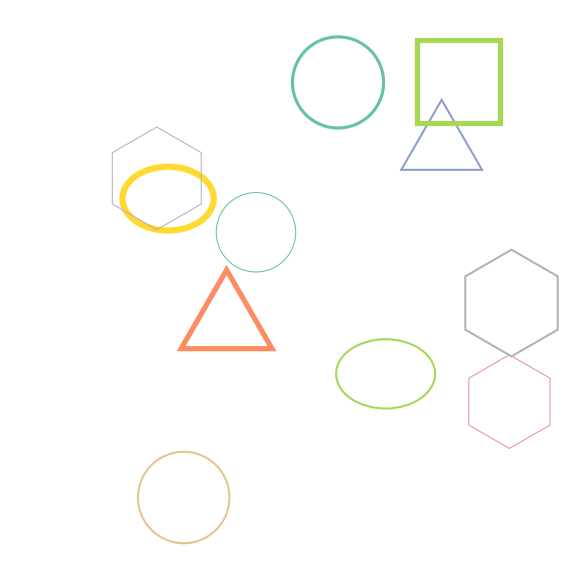[{"shape": "circle", "thickness": 0.5, "radius": 0.34, "center": [0.443, 0.597]}, {"shape": "circle", "thickness": 1.5, "radius": 0.39, "center": [0.585, 0.856]}, {"shape": "triangle", "thickness": 2.5, "radius": 0.45, "center": [0.392, 0.441]}, {"shape": "triangle", "thickness": 1, "radius": 0.4, "center": [0.765, 0.745]}, {"shape": "hexagon", "thickness": 0.5, "radius": 0.41, "center": [0.882, 0.304]}, {"shape": "oval", "thickness": 1, "radius": 0.43, "center": [0.668, 0.352]}, {"shape": "square", "thickness": 2.5, "radius": 0.36, "center": [0.794, 0.858]}, {"shape": "oval", "thickness": 3, "radius": 0.4, "center": [0.291, 0.655]}, {"shape": "circle", "thickness": 1, "radius": 0.4, "center": [0.318, 0.138]}, {"shape": "hexagon", "thickness": 0.5, "radius": 0.44, "center": [0.271, 0.69]}, {"shape": "hexagon", "thickness": 1, "radius": 0.46, "center": [0.886, 0.474]}]